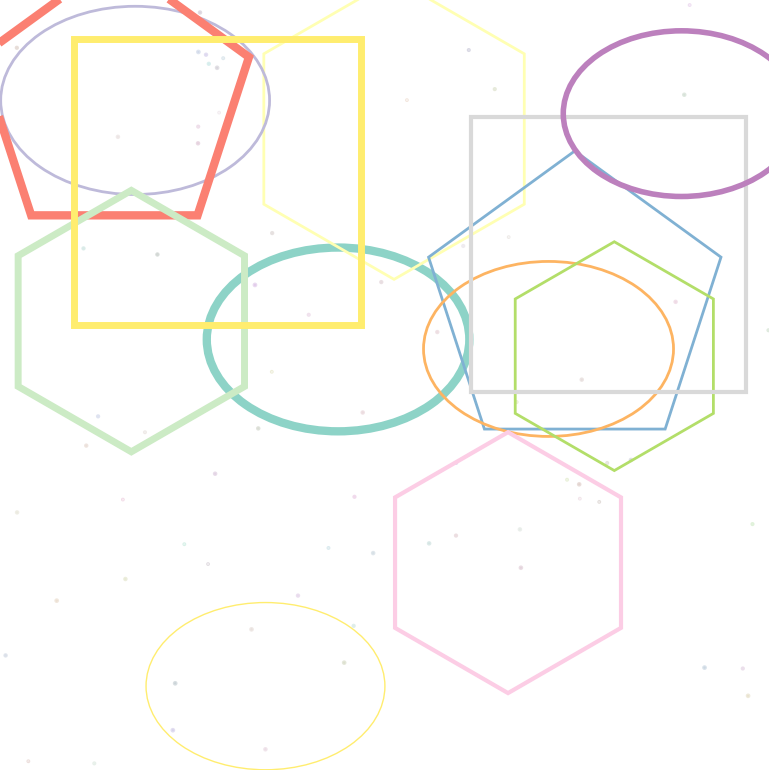[{"shape": "oval", "thickness": 3, "radius": 0.85, "center": [0.439, 0.559]}, {"shape": "hexagon", "thickness": 1, "radius": 0.98, "center": [0.512, 0.832]}, {"shape": "oval", "thickness": 1, "radius": 0.87, "center": [0.176, 0.87]}, {"shape": "pentagon", "thickness": 3, "radius": 0.92, "center": [0.149, 0.869]}, {"shape": "pentagon", "thickness": 1, "radius": 1.0, "center": [0.746, 0.604]}, {"shape": "oval", "thickness": 1, "radius": 0.81, "center": [0.712, 0.547]}, {"shape": "hexagon", "thickness": 1, "radius": 0.74, "center": [0.798, 0.537]}, {"shape": "hexagon", "thickness": 1.5, "radius": 0.85, "center": [0.66, 0.269]}, {"shape": "square", "thickness": 1.5, "radius": 0.89, "center": [0.791, 0.669]}, {"shape": "oval", "thickness": 2, "radius": 0.77, "center": [0.885, 0.852]}, {"shape": "hexagon", "thickness": 2.5, "radius": 0.85, "center": [0.171, 0.583]}, {"shape": "square", "thickness": 2.5, "radius": 0.93, "center": [0.282, 0.764]}, {"shape": "oval", "thickness": 0.5, "radius": 0.78, "center": [0.345, 0.109]}]